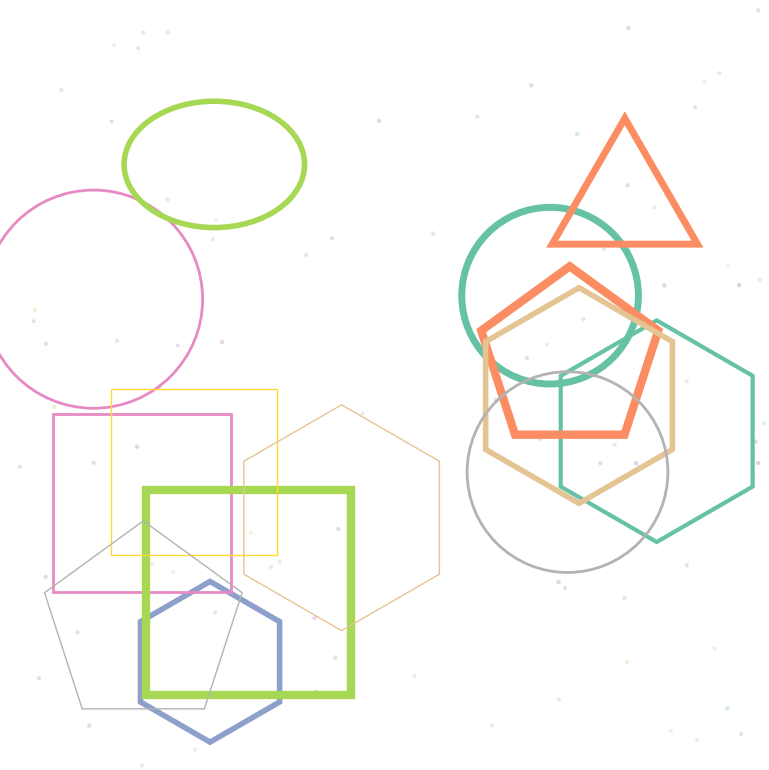[{"shape": "hexagon", "thickness": 1.5, "radius": 0.72, "center": [0.853, 0.44]}, {"shape": "circle", "thickness": 2.5, "radius": 0.57, "center": [0.714, 0.616]}, {"shape": "triangle", "thickness": 2.5, "radius": 0.54, "center": [0.811, 0.737]}, {"shape": "pentagon", "thickness": 3, "radius": 0.6, "center": [0.74, 0.533]}, {"shape": "hexagon", "thickness": 2, "radius": 0.52, "center": [0.273, 0.141]}, {"shape": "square", "thickness": 1, "radius": 0.58, "center": [0.184, 0.347]}, {"shape": "circle", "thickness": 1, "radius": 0.71, "center": [0.121, 0.611]}, {"shape": "square", "thickness": 3, "radius": 0.66, "center": [0.322, 0.23]}, {"shape": "oval", "thickness": 2, "radius": 0.59, "center": [0.278, 0.787]}, {"shape": "square", "thickness": 0.5, "radius": 0.54, "center": [0.252, 0.387]}, {"shape": "hexagon", "thickness": 0.5, "radius": 0.73, "center": [0.444, 0.328]}, {"shape": "hexagon", "thickness": 2, "radius": 0.7, "center": [0.752, 0.486]}, {"shape": "circle", "thickness": 1, "radius": 0.65, "center": [0.737, 0.387]}, {"shape": "pentagon", "thickness": 0.5, "radius": 0.67, "center": [0.186, 0.189]}]